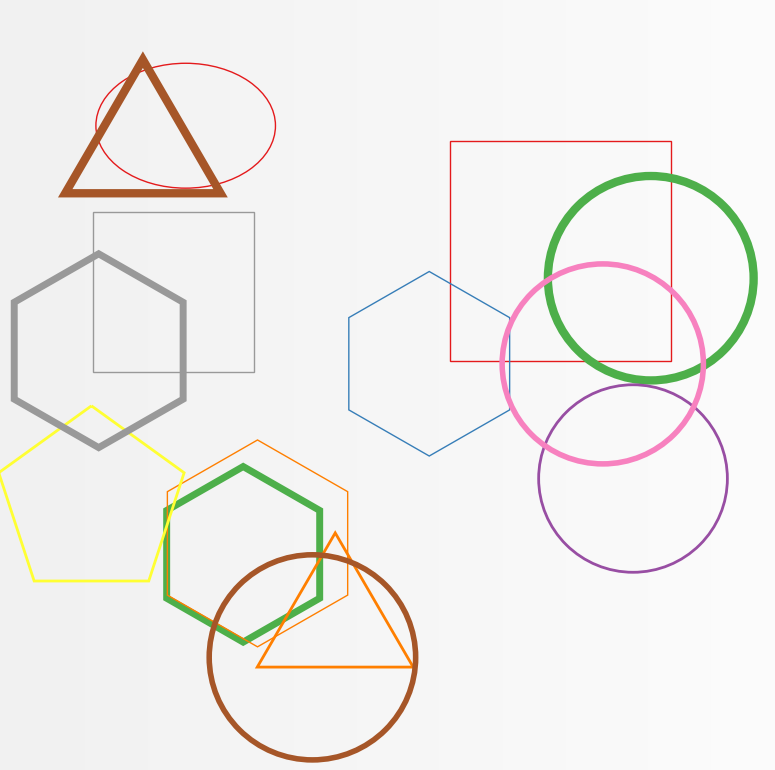[{"shape": "square", "thickness": 0.5, "radius": 0.71, "center": [0.723, 0.674]}, {"shape": "oval", "thickness": 0.5, "radius": 0.58, "center": [0.24, 0.837]}, {"shape": "hexagon", "thickness": 0.5, "radius": 0.6, "center": [0.554, 0.528]}, {"shape": "circle", "thickness": 3, "radius": 0.66, "center": [0.84, 0.639]}, {"shape": "hexagon", "thickness": 2.5, "radius": 0.57, "center": [0.314, 0.28]}, {"shape": "circle", "thickness": 1, "radius": 0.61, "center": [0.817, 0.379]}, {"shape": "triangle", "thickness": 1, "radius": 0.58, "center": [0.433, 0.192]}, {"shape": "hexagon", "thickness": 0.5, "radius": 0.67, "center": [0.332, 0.294]}, {"shape": "pentagon", "thickness": 1, "radius": 0.63, "center": [0.118, 0.347]}, {"shape": "circle", "thickness": 2, "radius": 0.67, "center": [0.403, 0.146]}, {"shape": "triangle", "thickness": 3, "radius": 0.58, "center": [0.184, 0.807]}, {"shape": "circle", "thickness": 2, "radius": 0.65, "center": [0.778, 0.527]}, {"shape": "square", "thickness": 0.5, "radius": 0.52, "center": [0.224, 0.621]}, {"shape": "hexagon", "thickness": 2.5, "radius": 0.63, "center": [0.127, 0.545]}]